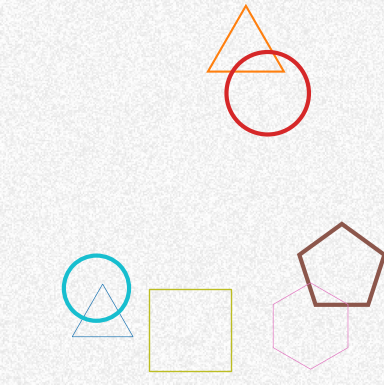[{"shape": "triangle", "thickness": 0.5, "radius": 0.46, "center": [0.267, 0.171]}, {"shape": "triangle", "thickness": 1.5, "radius": 0.57, "center": [0.639, 0.871]}, {"shape": "circle", "thickness": 3, "radius": 0.54, "center": [0.695, 0.758]}, {"shape": "pentagon", "thickness": 3, "radius": 0.58, "center": [0.888, 0.302]}, {"shape": "hexagon", "thickness": 0.5, "radius": 0.56, "center": [0.807, 0.153]}, {"shape": "square", "thickness": 1, "radius": 0.53, "center": [0.494, 0.142]}, {"shape": "circle", "thickness": 3, "radius": 0.42, "center": [0.251, 0.251]}]